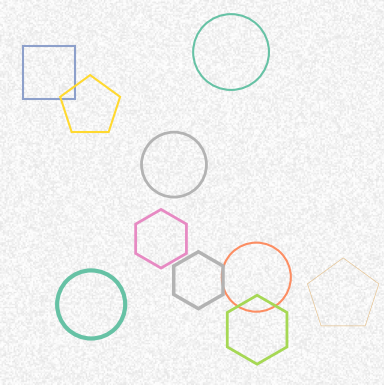[{"shape": "circle", "thickness": 3, "radius": 0.44, "center": [0.237, 0.209]}, {"shape": "circle", "thickness": 1.5, "radius": 0.49, "center": [0.6, 0.865]}, {"shape": "circle", "thickness": 1.5, "radius": 0.45, "center": [0.666, 0.28]}, {"shape": "square", "thickness": 1.5, "radius": 0.34, "center": [0.127, 0.812]}, {"shape": "hexagon", "thickness": 2, "radius": 0.38, "center": [0.418, 0.38]}, {"shape": "hexagon", "thickness": 2, "radius": 0.45, "center": [0.668, 0.144]}, {"shape": "pentagon", "thickness": 1.5, "radius": 0.41, "center": [0.234, 0.723]}, {"shape": "pentagon", "thickness": 0.5, "radius": 0.49, "center": [0.891, 0.233]}, {"shape": "hexagon", "thickness": 2.5, "radius": 0.37, "center": [0.515, 0.272]}, {"shape": "circle", "thickness": 2, "radius": 0.42, "center": [0.452, 0.572]}]